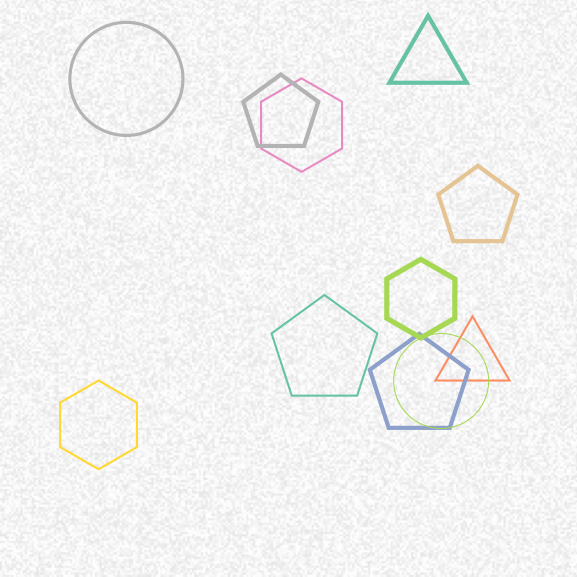[{"shape": "pentagon", "thickness": 1, "radius": 0.48, "center": [0.562, 0.392]}, {"shape": "triangle", "thickness": 2, "radius": 0.39, "center": [0.741, 0.895]}, {"shape": "triangle", "thickness": 1, "radius": 0.37, "center": [0.818, 0.377]}, {"shape": "pentagon", "thickness": 2, "radius": 0.45, "center": [0.726, 0.331]}, {"shape": "hexagon", "thickness": 1, "radius": 0.4, "center": [0.522, 0.782]}, {"shape": "circle", "thickness": 0.5, "radius": 0.41, "center": [0.764, 0.339]}, {"shape": "hexagon", "thickness": 2.5, "radius": 0.34, "center": [0.729, 0.482]}, {"shape": "hexagon", "thickness": 1, "radius": 0.38, "center": [0.171, 0.263]}, {"shape": "pentagon", "thickness": 2, "radius": 0.36, "center": [0.828, 0.64]}, {"shape": "circle", "thickness": 1.5, "radius": 0.49, "center": [0.219, 0.862]}, {"shape": "pentagon", "thickness": 2, "radius": 0.34, "center": [0.486, 0.802]}]